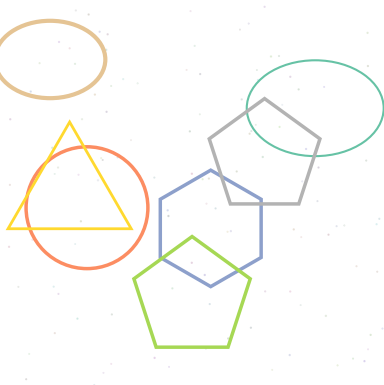[{"shape": "oval", "thickness": 1.5, "radius": 0.89, "center": [0.819, 0.719]}, {"shape": "circle", "thickness": 2.5, "radius": 0.79, "center": [0.226, 0.46]}, {"shape": "hexagon", "thickness": 2.5, "radius": 0.76, "center": [0.547, 0.407]}, {"shape": "pentagon", "thickness": 2.5, "radius": 0.79, "center": [0.499, 0.227]}, {"shape": "triangle", "thickness": 2, "radius": 0.92, "center": [0.181, 0.498]}, {"shape": "oval", "thickness": 3, "radius": 0.72, "center": [0.13, 0.845]}, {"shape": "pentagon", "thickness": 2.5, "radius": 0.76, "center": [0.687, 0.593]}]